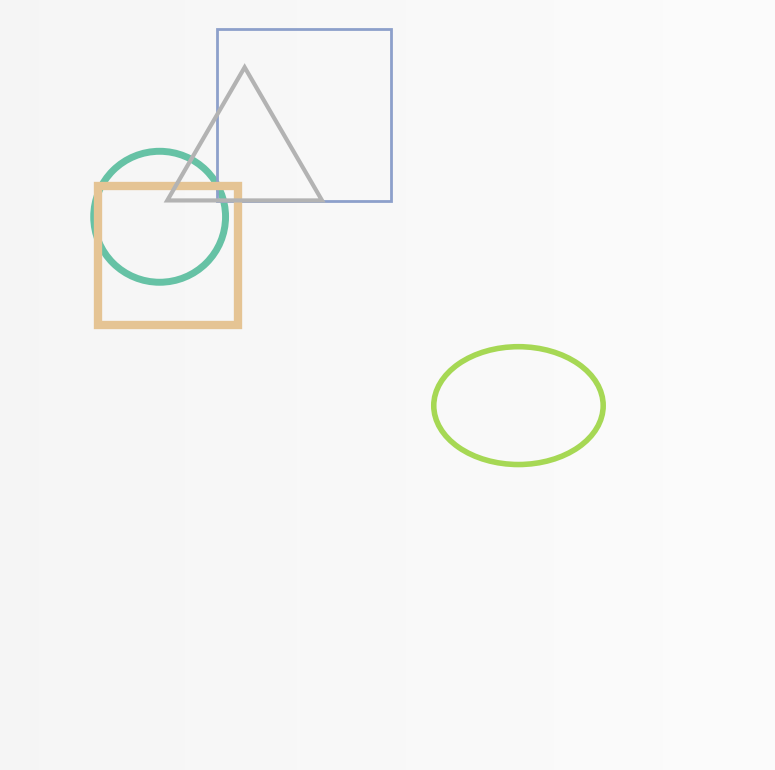[{"shape": "circle", "thickness": 2.5, "radius": 0.43, "center": [0.206, 0.718]}, {"shape": "square", "thickness": 1, "radius": 0.56, "center": [0.392, 0.851]}, {"shape": "oval", "thickness": 2, "radius": 0.55, "center": [0.669, 0.473]}, {"shape": "square", "thickness": 3, "radius": 0.45, "center": [0.217, 0.668]}, {"shape": "triangle", "thickness": 1.5, "radius": 0.58, "center": [0.316, 0.797]}]